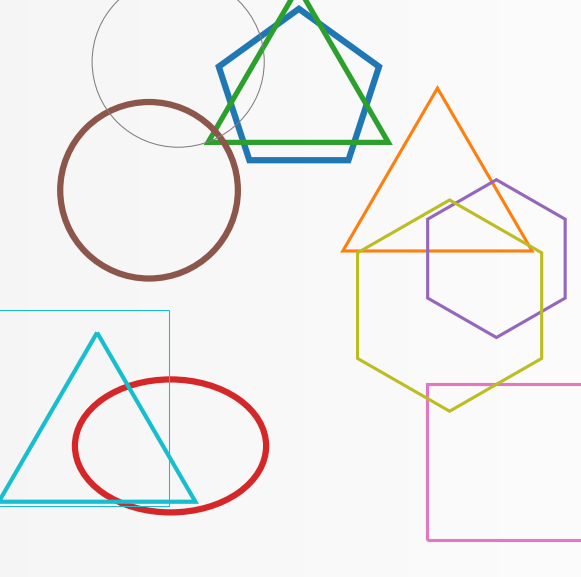[{"shape": "pentagon", "thickness": 3, "radius": 0.72, "center": [0.514, 0.839]}, {"shape": "triangle", "thickness": 1.5, "radius": 0.94, "center": [0.753, 0.659]}, {"shape": "triangle", "thickness": 2.5, "radius": 0.9, "center": [0.513, 0.842]}, {"shape": "oval", "thickness": 3, "radius": 0.82, "center": [0.293, 0.227]}, {"shape": "hexagon", "thickness": 1.5, "radius": 0.68, "center": [0.854, 0.551]}, {"shape": "circle", "thickness": 3, "radius": 0.76, "center": [0.256, 0.67]}, {"shape": "square", "thickness": 1.5, "radius": 0.67, "center": [0.869, 0.199]}, {"shape": "circle", "thickness": 0.5, "radius": 0.74, "center": [0.307, 0.892]}, {"shape": "hexagon", "thickness": 1.5, "radius": 0.91, "center": [0.774, 0.47]}, {"shape": "square", "thickness": 0.5, "radius": 0.85, "center": [0.12, 0.293]}, {"shape": "triangle", "thickness": 2, "radius": 0.98, "center": [0.167, 0.228]}]